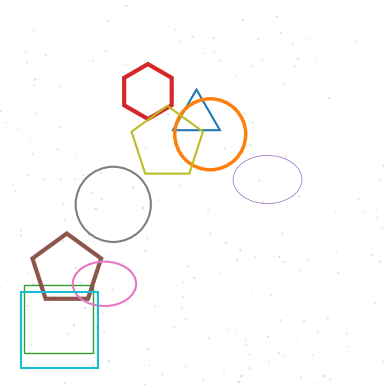[{"shape": "triangle", "thickness": 1.5, "radius": 0.35, "center": [0.51, 0.697]}, {"shape": "circle", "thickness": 2.5, "radius": 0.46, "center": [0.546, 0.651]}, {"shape": "square", "thickness": 1, "radius": 0.44, "center": [0.151, 0.171]}, {"shape": "hexagon", "thickness": 3, "radius": 0.36, "center": [0.384, 0.762]}, {"shape": "oval", "thickness": 0.5, "radius": 0.45, "center": [0.695, 0.534]}, {"shape": "pentagon", "thickness": 3, "radius": 0.47, "center": [0.173, 0.3]}, {"shape": "oval", "thickness": 1.5, "radius": 0.41, "center": [0.271, 0.263]}, {"shape": "circle", "thickness": 1.5, "radius": 0.49, "center": [0.294, 0.469]}, {"shape": "pentagon", "thickness": 1.5, "radius": 0.49, "center": [0.434, 0.628]}, {"shape": "square", "thickness": 1.5, "radius": 0.5, "center": [0.155, 0.143]}]